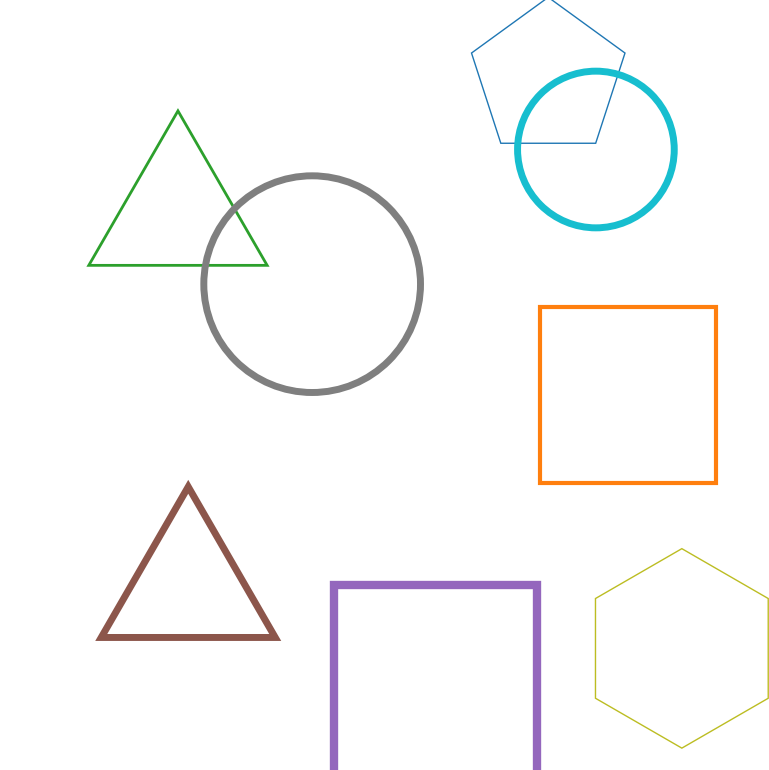[{"shape": "pentagon", "thickness": 0.5, "radius": 0.52, "center": [0.712, 0.899]}, {"shape": "square", "thickness": 1.5, "radius": 0.57, "center": [0.816, 0.487]}, {"shape": "triangle", "thickness": 1, "radius": 0.67, "center": [0.231, 0.722]}, {"shape": "square", "thickness": 3, "radius": 0.66, "center": [0.566, 0.109]}, {"shape": "triangle", "thickness": 2.5, "radius": 0.65, "center": [0.244, 0.237]}, {"shape": "circle", "thickness": 2.5, "radius": 0.7, "center": [0.405, 0.631]}, {"shape": "hexagon", "thickness": 0.5, "radius": 0.65, "center": [0.886, 0.158]}, {"shape": "circle", "thickness": 2.5, "radius": 0.51, "center": [0.774, 0.806]}]